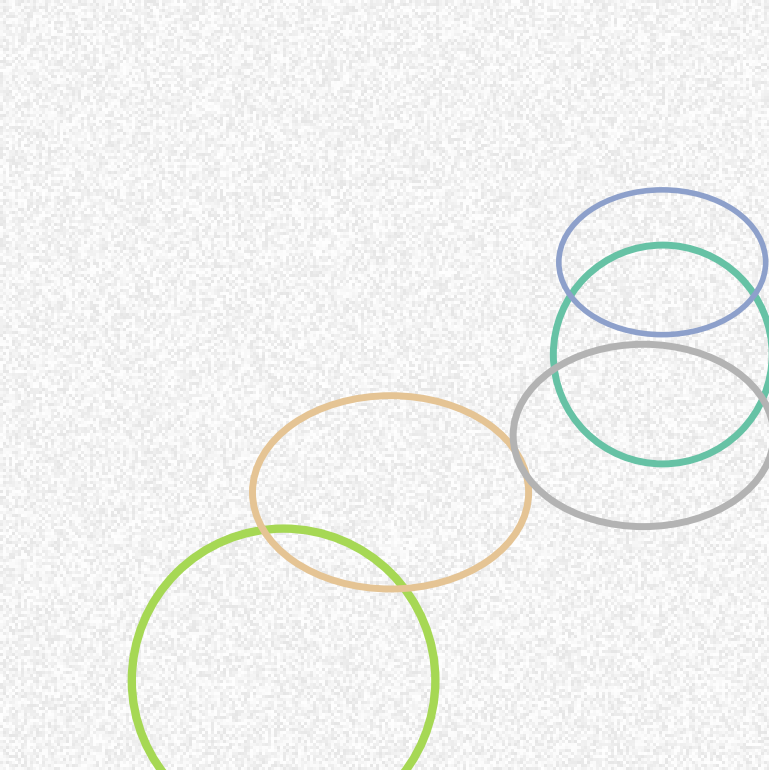[{"shape": "circle", "thickness": 2.5, "radius": 0.71, "center": [0.861, 0.54]}, {"shape": "oval", "thickness": 2, "radius": 0.67, "center": [0.86, 0.659]}, {"shape": "circle", "thickness": 3, "radius": 0.99, "center": [0.368, 0.116]}, {"shape": "oval", "thickness": 2.5, "radius": 0.9, "center": [0.507, 0.361]}, {"shape": "oval", "thickness": 2.5, "radius": 0.85, "center": [0.836, 0.434]}]